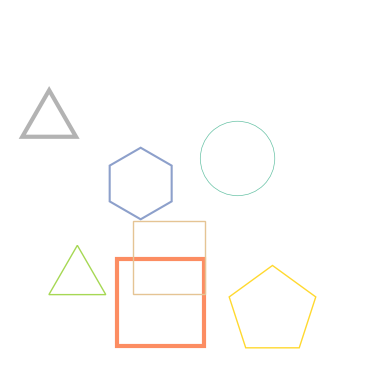[{"shape": "circle", "thickness": 0.5, "radius": 0.48, "center": [0.617, 0.588]}, {"shape": "square", "thickness": 3, "radius": 0.57, "center": [0.417, 0.214]}, {"shape": "hexagon", "thickness": 1.5, "radius": 0.46, "center": [0.365, 0.523]}, {"shape": "triangle", "thickness": 1, "radius": 0.43, "center": [0.201, 0.277]}, {"shape": "pentagon", "thickness": 1, "radius": 0.59, "center": [0.708, 0.192]}, {"shape": "square", "thickness": 1, "radius": 0.47, "center": [0.44, 0.331]}, {"shape": "triangle", "thickness": 3, "radius": 0.4, "center": [0.128, 0.685]}]